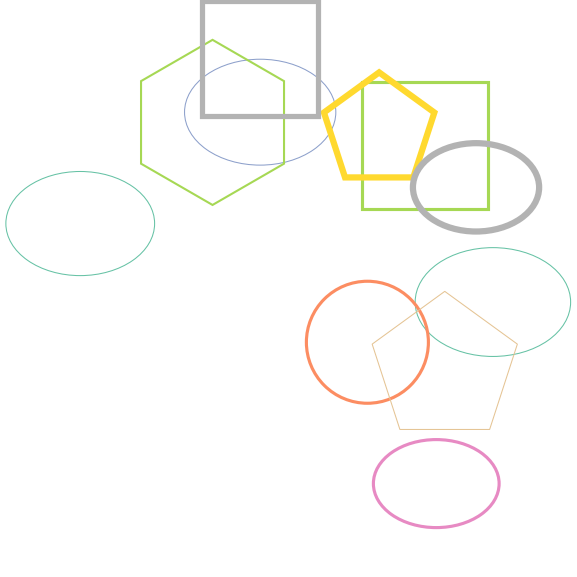[{"shape": "oval", "thickness": 0.5, "radius": 0.67, "center": [0.854, 0.476]}, {"shape": "oval", "thickness": 0.5, "radius": 0.64, "center": [0.139, 0.612]}, {"shape": "circle", "thickness": 1.5, "radius": 0.53, "center": [0.636, 0.406]}, {"shape": "oval", "thickness": 0.5, "radius": 0.65, "center": [0.451, 0.805]}, {"shape": "oval", "thickness": 1.5, "radius": 0.54, "center": [0.755, 0.162]}, {"shape": "hexagon", "thickness": 1, "radius": 0.71, "center": [0.368, 0.787]}, {"shape": "square", "thickness": 1.5, "radius": 0.55, "center": [0.736, 0.747]}, {"shape": "pentagon", "thickness": 3, "radius": 0.5, "center": [0.657, 0.773]}, {"shape": "pentagon", "thickness": 0.5, "radius": 0.66, "center": [0.77, 0.362]}, {"shape": "oval", "thickness": 3, "radius": 0.55, "center": [0.824, 0.675]}, {"shape": "square", "thickness": 2.5, "radius": 0.5, "center": [0.451, 0.898]}]